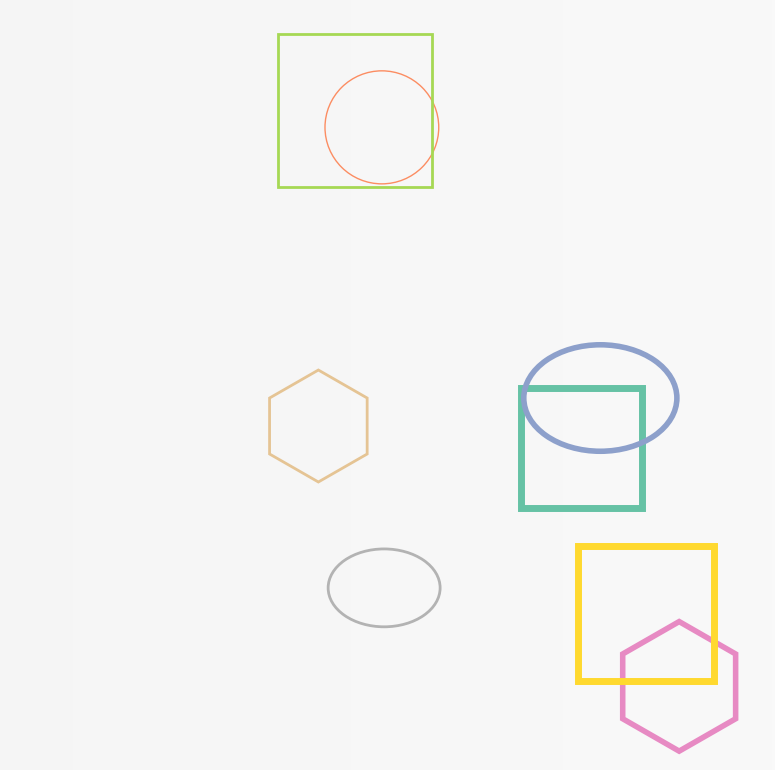[{"shape": "square", "thickness": 2.5, "radius": 0.39, "center": [0.75, 0.418]}, {"shape": "circle", "thickness": 0.5, "radius": 0.37, "center": [0.493, 0.835]}, {"shape": "oval", "thickness": 2, "radius": 0.49, "center": [0.775, 0.483]}, {"shape": "hexagon", "thickness": 2, "radius": 0.42, "center": [0.876, 0.109]}, {"shape": "square", "thickness": 1, "radius": 0.5, "center": [0.458, 0.856]}, {"shape": "square", "thickness": 2.5, "radius": 0.44, "center": [0.834, 0.204]}, {"shape": "hexagon", "thickness": 1, "radius": 0.36, "center": [0.411, 0.447]}, {"shape": "oval", "thickness": 1, "radius": 0.36, "center": [0.496, 0.237]}]